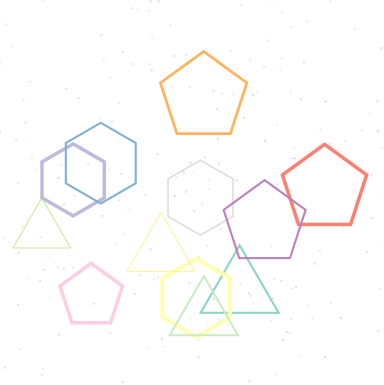[{"shape": "triangle", "thickness": 1.5, "radius": 0.58, "center": [0.622, 0.246]}, {"shape": "hexagon", "thickness": 3, "radius": 0.51, "center": [0.51, 0.227]}, {"shape": "hexagon", "thickness": 2.5, "radius": 0.47, "center": [0.19, 0.533]}, {"shape": "pentagon", "thickness": 2.5, "radius": 0.57, "center": [0.843, 0.51]}, {"shape": "hexagon", "thickness": 1.5, "radius": 0.52, "center": [0.262, 0.576]}, {"shape": "pentagon", "thickness": 2, "radius": 0.59, "center": [0.529, 0.748]}, {"shape": "triangle", "thickness": 0.5, "radius": 0.43, "center": [0.109, 0.399]}, {"shape": "pentagon", "thickness": 2.5, "radius": 0.43, "center": [0.237, 0.231]}, {"shape": "hexagon", "thickness": 1, "radius": 0.49, "center": [0.521, 0.486]}, {"shape": "pentagon", "thickness": 1.5, "radius": 0.56, "center": [0.687, 0.42]}, {"shape": "triangle", "thickness": 1.5, "radius": 0.51, "center": [0.529, 0.18]}, {"shape": "triangle", "thickness": 0.5, "radius": 0.51, "center": [0.418, 0.347]}]